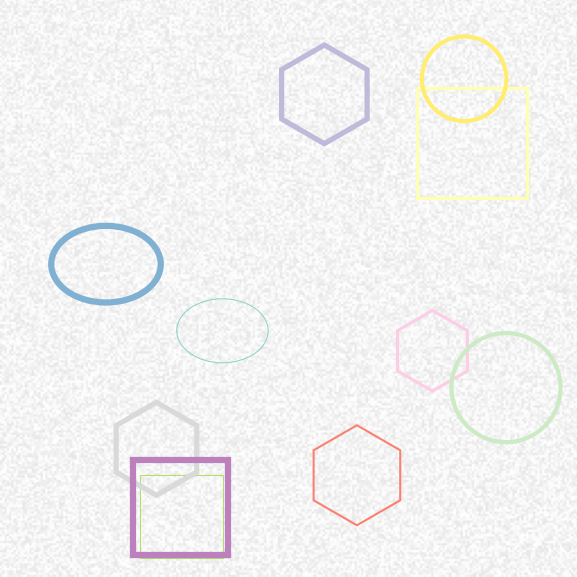[{"shape": "oval", "thickness": 0.5, "radius": 0.4, "center": [0.385, 0.426]}, {"shape": "square", "thickness": 1.5, "radius": 0.47, "center": [0.817, 0.751]}, {"shape": "hexagon", "thickness": 2.5, "radius": 0.43, "center": [0.562, 0.836]}, {"shape": "hexagon", "thickness": 1, "radius": 0.43, "center": [0.618, 0.176]}, {"shape": "oval", "thickness": 3, "radius": 0.47, "center": [0.184, 0.542]}, {"shape": "square", "thickness": 0.5, "radius": 0.36, "center": [0.314, 0.105]}, {"shape": "hexagon", "thickness": 1.5, "radius": 0.35, "center": [0.749, 0.392]}, {"shape": "hexagon", "thickness": 2.5, "radius": 0.4, "center": [0.271, 0.222]}, {"shape": "square", "thickness": 3, "radius": 0.41, "center": [0.313, 0.12]}, {"shape": "circle", "thickness": 2, "radius": 0.47, "center": [0.876, 0.328]}, {"shape": "circle", "thickness": 2, "radius": 0.37, "center": [0.804, 0.863]}]